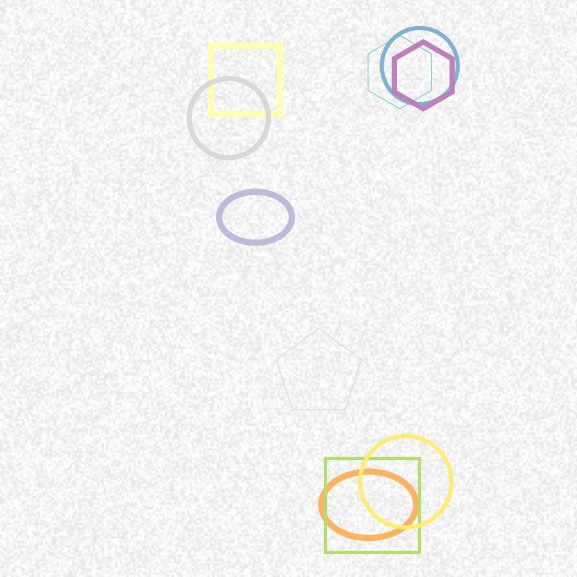[{"shape": "hexagon", "thickness": 0.5, "radius": 0.32, "center": [0.692, 0.874]}, {"shape": "square", "thickness": 3, "radius": 0.3, "center": [0.425, 0.86]}, {"shape": "oval", "thickness": 3, "radius": 0.32, "center": [0.442, 0.623]}, {"shape": "circle", "thickness": 2, "radius": 0.33, "center": [0.727, 0.885]}, {"shape": "oval", "thickness": 3, "radius": 0.41, "center": [0.638, 0.125]}, {"shape": "square", "thickness": 1.5, "radius": 0.41, "center": [0.644, 0.125]}, {"shape": "circle", "thickness": 2.5, "radius": 0.34, "center": [0.396, 0.795]}, {"shape": "hexagon", "thickness": 2.5, "radius": 0.29, "center": [0.733, 0.869]}, {"shape": "pentagon", "thickness": 0.5, "radius": 0.39, "center": [0.552, 0.353]}, {"shape": "circle", "thickness": 2, "radius": 0.4, "center": [0.703, 0.165]}]